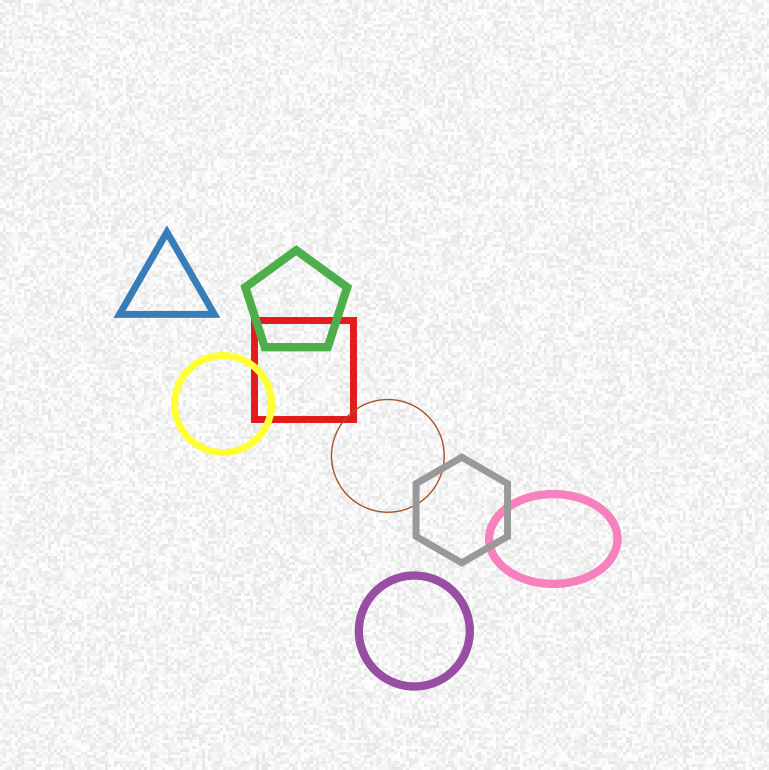[{"shape": "square", "thickness": 2.5, "radius": 0.32, "center": [0.394, 0.52]}, {"shape": "triangle", "thickness": 2.5, "radius": 0.36, "center": [0.217, 0.627]}, {"shape": "pentagon", "thickness": 3, "radius": 0.35, "center": [0.385, 0.605]}, {"shape": "circle", "thickness": 3, "radius": 0.36, "center": [0.538, 0.181]}, {"shape": "circle", "thickness": 2.5, "radius": 0.31, "center": [0.29, 0.475]}, {"shape": "circle", "thickness": 0.5, "radius": 0.37, "center": [0.504, 0.408]}, {"shape": "oval", "thickness": 3, "radius": 0.42, "center": [0.719, 0.3]}, {"shape": "hexagon", "thickness": 2.5, "radius": 0.34, "center": [0.6, 0.338]}]